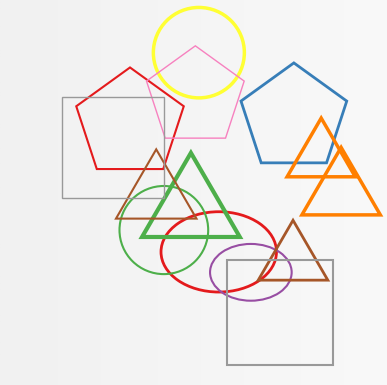[{"shape": "pentagon", "thickness": 1.5, "radius": 0.73, "center": [0.336, 0.679]}, {"shape": "oval", "thickness": 2, "radius": 0.74, "center": [0.565, 0.346]}, {"shape": "pentagon", "thickness": 2, "radius": 0.72, "center": [0.758, 0.693]}, {"shape": "circle", "thickness": 1.5, "radius": 0.57, "center": [0.423, 0.402]}, {"shape": "triangle", "thickness": 3, "radius": 0.73, "center": [0.493, 0.457]}, {"shape": "oval", "thickness": 1.5, "radius": 0.53, "center": [0.647, 0.293]}, {"shape": "triangle", "thickness": 2.5, "radius": 0.51, "center": [0.829, 0.592]}, {"shape": "triangle", "thickness": 2.5, "radius": 0.58, "center": [0.88, 0.5]}, {"shape": "circle", "thickness": 2.5, "radius": 0.59, "center": [0.513, 0.863]}, {"shape": "triangle", "thickness": 1.5, "radius": 0.6, "center": [0.403, 0.492]}, {"shape": "triangle", "thickness": 2, "radius": 0.52, "center": [0.756, 0.324]}, {"shape": "pentagon", "thickness": 1, "radius": 0.66, "center": [0.504, 0.748]}, {"shape": "square", "thickness": 1.5, "radius": 0.68, "center": [0.723, 0.189]}, {"shape": "square", "thickness": 1, "radius": 0.65, "center": [0.292, 0.617]}]